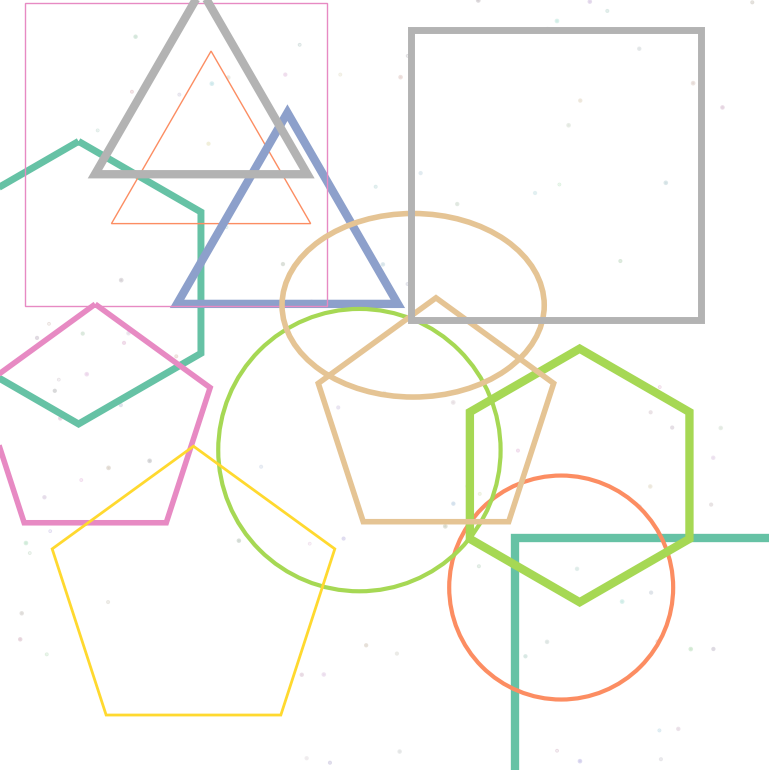[{"shape": "hexagon", "thickness": 2.5, "radius": 0.92, "center": [0.102, 0.633]}, {"shape": "square", "thickness": 3, "radius": 1.0, "center": [0.869, 0.101]}, {"shape": "circle", "thickness": 1.5, "radius": 0.73, "center": [0.729, 0.237]}, {"shape": "triangle", "thickness": 0.5, "radius": 0.75, "center": [0.274, 0.784]}, {"shape": "triangle", "thickness": 3, "radius": 0.83, "center": [0.373, 0.688]}, {"shape": "square", "thickness": 0.5, "radius": 0.98, "center": [0.229, 0.799]}, {"shape": "pentagon", "thickness": 2, "radius": 0.78, "center": [0.124, 0.448]}, {"shape": "hexagon", "thickness": 3, "radius": 0.82, "center": [0.753, 0.383]}, {"shape": "circle", "thickness": 1.5, "radius": 0.92, "center": [0.467, 0.415]}, {"shape": "pentagon", "thickness": 1, "radius": 0.96, "center": [0.251, 0.228]}, {"shape": "oval", "thickness": 2, "radius": 0.85, "center": [0.537, 0.604]}, {"shape": "pentagon", "thickness": 2, "radius": 0.8, "center": [0.566, 0.452]}, {"shape": "triangle", "thickness": 3, "radius": 0.8, "center": [0.261, 0.853]}, {"shape": "square", "thickness": 2.5, "radius": 0.94, "center": [0.723, 0.772]}]